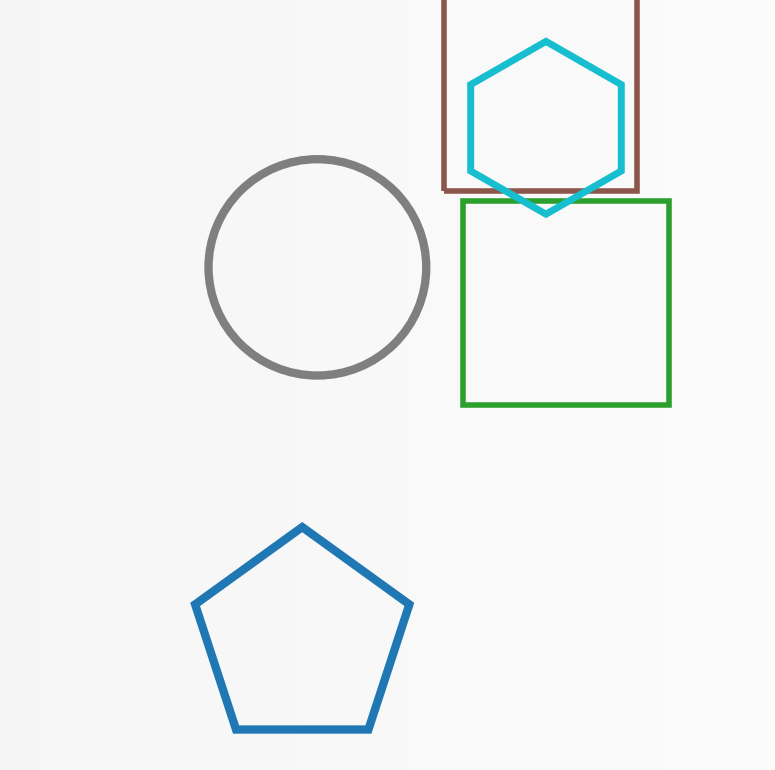[{"shape": "pentagon", "thickness": 3, "radius": 0.73, "center": [0.39, 0.17]}, {"shape": "square", "thickness": 2, "radius": 0.66, "center": [0.731, 0.606]}, {"shape": "square", "thickness": 2, "radius": 0.62, "center": [0.697, 0.877]}, {"shape": "circle", "thickness": 3, "radius": 0.7, "center": [0.41, 0.653]}, {"shape": "hexagon", "thickness": 2.5, "radius": 0.56, "center": [0.704, 0.834]}]